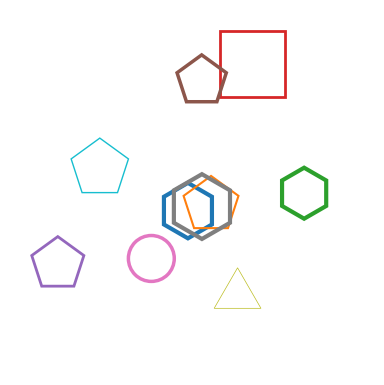[{"shape": "hexagon", "thickness": 3, "radius": 0.36, "center": [0.488, 0.453]}, {"shape": "pentagon", "thickness": 1.5, "radius": 0.37, "center": [0.548, 0.468]}, {"shape": "hexagon", "thickness": 3, "radius": 0.33, "center": [0.79, 0.498]}, {"shape": "square", "thickness": 2, "radius": 0.43, "center": [0.655, 0.834]}, {"shape": "pentagon", "thickness": 2, "radius": 0.36, "center": [0.15, 0.314]}, {"shape": "pentagon", "thickness": 2.5, "radius": 0.34, "center": [0.524, 0.79]}, {"shape": "circle", "thickness": 2.5, "radius": 0.3, "center": [0.393, 0.329]}, {"shape": "hexagon", "thickness": 3, "radius": 0.42, "center": [0.525, 0.463]}, {"shape": "triangle", "thickness": 0.5, "radius": 0.35, "center": [0.617, 0.234]}, {"shape": "pentagon", "thickness": 1, "radius": 0.39, "center": [0.259, 0.563]}]